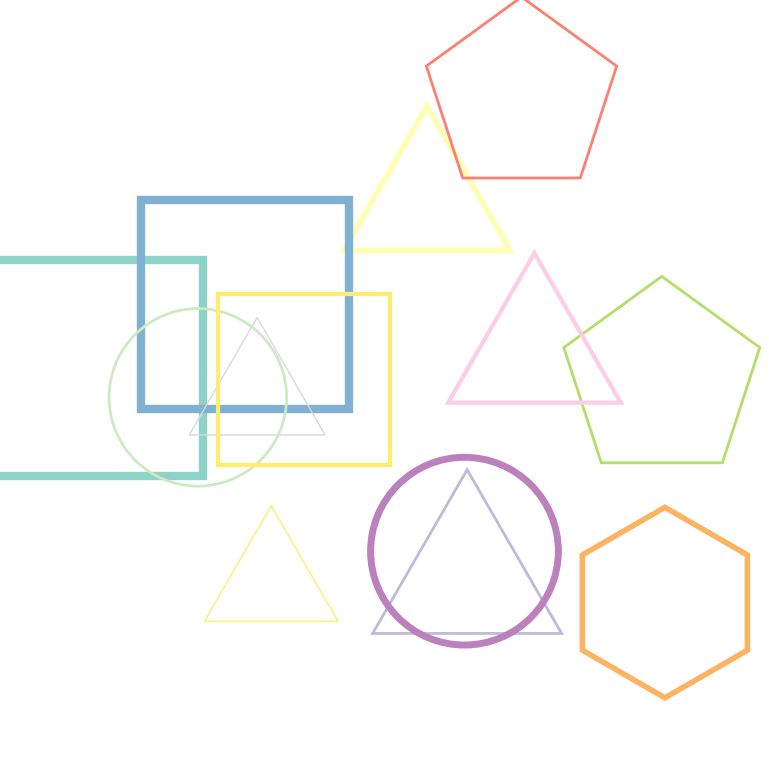[{"shape": "square", "thickness": 3, "radius": 0.7, "center": [0.123, 0.522]}, {"shape": "triangle", "thickness": 2, "radius": 0.62, "center": [0.555, 0.737]}, {"shape": "triangle", "thickness": 1, "radius": 0.71, "center": [0.607, 0.248]}, {"shape": "pentagon", "thickness": 1, "radius": 0.65, "center": [0.677, 0.874]}, {"shape": "square", "thickness": 3, "radius": 0.68, "center": [0.318, 0.605]}, {"shape": "hexagon", "thickness": 2, "radius": 0.62, "center": [0.863, 0.217]}, {"shape": "pentagon", "thickness": 1, "radius": 0.67, "center": [0.859, 0.507]}, {"shape": "triangle", "thickness": 1.5, "radius": 0.65, "center": [0.694, 0.542]}, {"shape": "triangle", "thickness": 0.5, "radius": 0.51, "center": [0.334, 0.486]}, {"shape": "circle", "thickness": 2.5, "radius": 0.61, "center": [0.603, 0.284]}, {"shape": "circle", "thickness": 1, "radius": 0.58, "center": [0.257, 0.484]}, {"shape": "square", "thickness": 1.5, "radius": 0.56, "center": [0.395, 0.507]}, {"shape": "triangle", "thickness": 0.5, "radius": 0.5, "center": [0.352, 0.243]}]